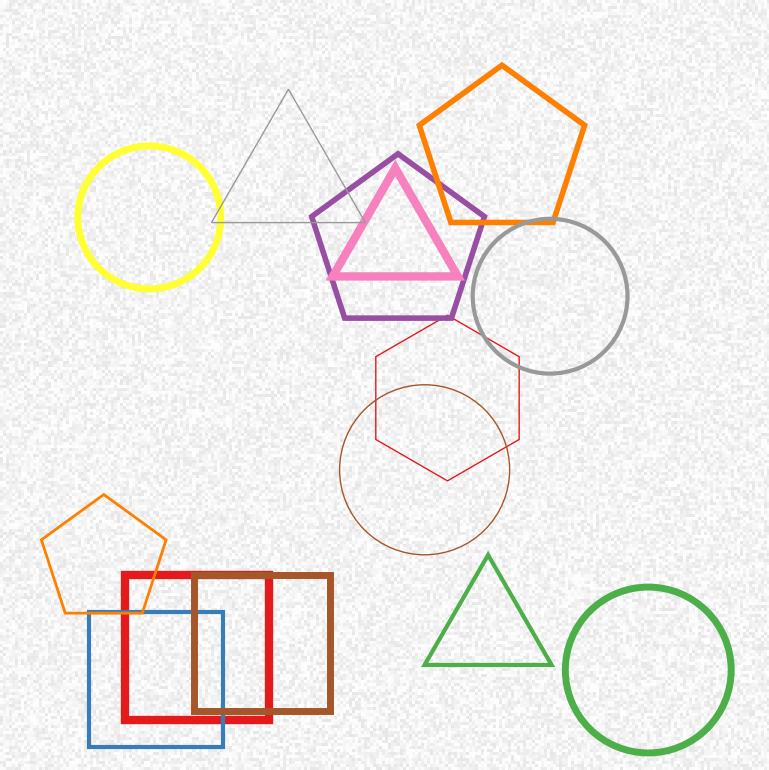[{"shape": "square", "thickness": 3, "radius": 0.47, "center": [0.256, 0.16]}, {"shape": "hexagon", "thickness": 0.5, "radius": 0.54, "center": [0.581, 0.483]}, {"shape": "square", "thickness": 1.5, "radius": 0.44, "center": [0.203, 0.118]}, {"shape": "circle", "thickness": 2.5, "radius": 0.54, "center": [0.842, 0.13]}, {"shape": "triangle", "thickness": 1.5, "radius": 0.48, "center": [0.634, 0.184]}, {"shape": "pentagon", "thickness": 2, "radius": 0.59, "center": [0.517, 0.682]}, {"shape": "pentagon", "thickness": 1, "radius": 0.43, "center": [0.135, 0.273]}, {"shape": "pentagon", "thickness": 2, "radius": 0.56, "center": [0.652, 0.802]}, {"shape": "circle", "thickness": 2.5, "radius": 0.46, "center": [0.194, 0.718]}, {"shape": "circle", "thickness": 0.5, "radius": 0.55, "center": [0.551, 0.39]}, {"shape": "square", "thickness": 2.5, "radius": 0.44, "center": [0.341, 0.165]}, {"shape": "triangle", "thickness": 3, "radius": 0.47, "center": [0.513, 0.688]}, {"shape": "triangle", "thickness": 0.5, "radius": 0.58, "center": [0.375, 0.769]}, {"shape": "circle", "thickness": 1.5, "radius": 0.5, "center": [0.714, 0.615]}]